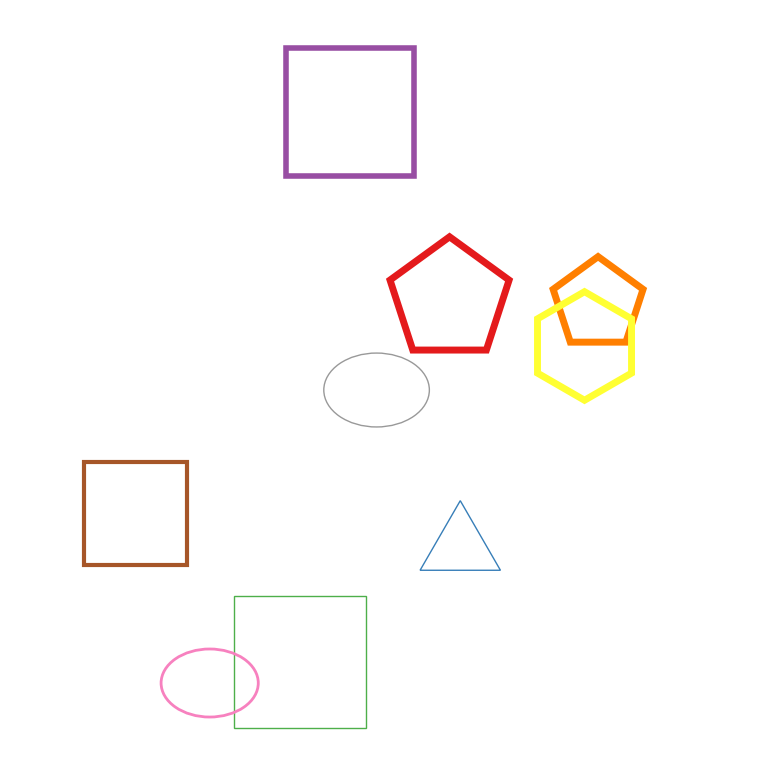[{"shape": "pentagon", "thickness": 2.5, "radius": 0.41, "center": [0.584, 0.611]}, {"shape": "triangle", "thickness": 0.5, "radius": 0.3, "center": [0.598, 0.29]}, {"shape": "square", "thickness": 0.5, "radius": 0.43, "center": [0.39, 0.14]}, {"shape": "square", "thickness": 2, "radius": 0.42, "center": [0.455, 0.855]}, {"shape": "pentagon", "thickness": 2.5, "radius": 0.31, "center": [0.777, 0.605]}, {"shape": "hexagon", "thickness": 2.5, "radius": 0.35, "center": [0.759, 0.551]}, {"shape": "square", "thickness": 1.5, "radius": 0.33, "center": [0.176, 0.333]}, {"shape": "oval", "thickness": 1, "radius": 0.32, "center": [0.272, 0.113]}, {"shape": "oval", "thickness": 0.5, "radius": 0.34, "center": [0.489, 0.493]}]